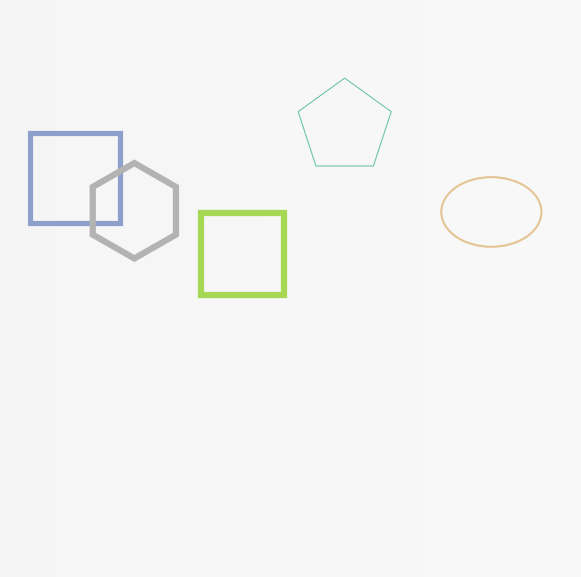[{"shape": "pentagon", "thickness": 0.5, "radius": 0.42, "center": [0.593, 0.78]}, {"shape": "square", "thickness": 2.5, "radius": 0.39, "center": [0.129, 0.691]}, {"shape": "square", "thickness": 3, "radius": 0.36, "center": [0.417, 0.559]}, {"shape": "oval", "thickness": 1, "radius": 0.43, "center": [0.845, 0.632]}, {"shape": "hexagon", "thickness": 3, "radius": 0.41, "center": [0.231, 0.634]}]